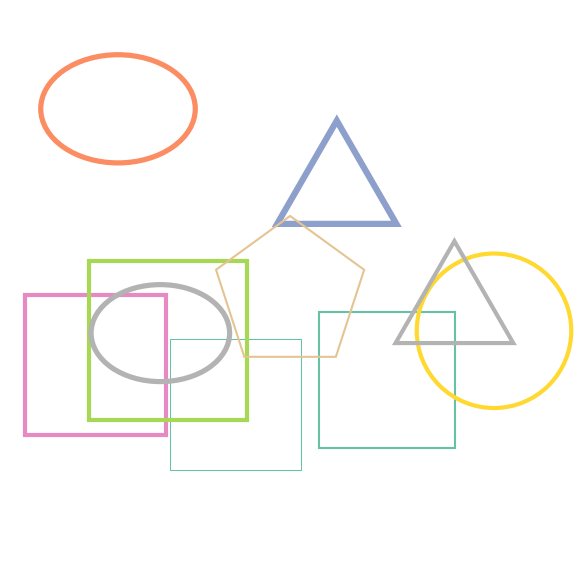[{"shape": "square", "thickness": 1, "radius": 0.59, "center": [0.671, 0.341]}, {"shape": "square", "thickness": 0.5, "radius": 0.57, "center": [0.408, 0.299]}, {"shape": "oval", "thickness": 2.5, "radius": 0.67, "center": [0.204, 0.811]}, {"shape": "triangle", "thickness": 3, "radius": 0.6, "center": [0.583, 0.671]}, {"shape": "square", "thickness": 2, "radius": 0.61, "center": [0.165, 0.367]}, {"shape": "square", "thickness": 2, "radius": 0.69, "center": [0.291, 0.41]}, {"shape": "circle", "thickness": 2, "radius": 0.67, "center": [0.855, 0.426]}, {"shape": "pentagon", "thickness": 1, "radius": 0.67, "center": [0.502, 0.49]}, {"shape": "oval", "thickness": 2.5, "radius": 0.6, "center": [0.278, 0.422]}, {"shape": "triangle", "thickness": 2, "radius": 0.59, "center": [0.787, 0.464]}]